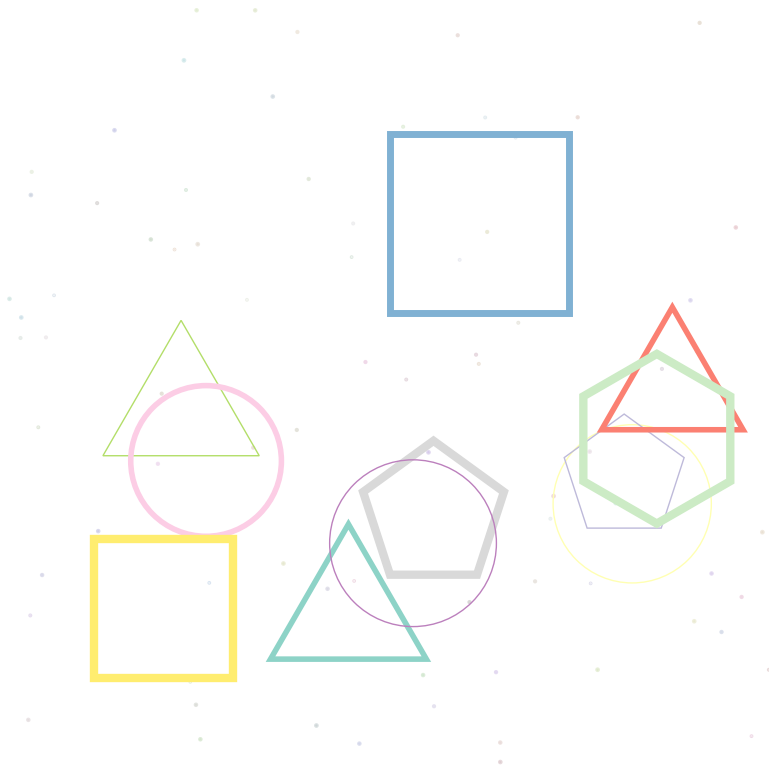[{"shape": "triangle", "thickness": 2, "radius": 0.58, "center": [0.453, 0.202]}, {"shape": "circle", "thickness": 0.5, "radius": 0.51, "center": [0.821, 0.346]}, {"shape": "pentagon", "thickness": 0.5, "radius": 0.41, "center": [0.811, 0.38]}, {"shape": "triangle", "thickness": 2, "radius": 0.53, "center": [0.873, 0.495]}, {"shape": "square", "thickness": 2.5, "radius": 0.58, "center": [0.623, 0.71]}, {"shape": "triangle", "thickness": 0.5, "radius": 0.59, "center": [0.235, 0.467]}, {"shape": "circle", "thickness": 2, "radius": 0.49, "center": [0.268, 0.401]}, {"shape": "pentagon", "thickness": 3, "radius": 0.48, "center": [0.563, 0.331]}, {"shape": "circle", "thickness": 0.5, "radius": 0.54, "center": [0.536, 0.295]}, {"shape": "hexagon", "thickness": 3, "radius": 0.55, "center": [0.853, 0.43]}, {"shape": "square", "thickness": 3, "radius": 0.45, "center": [0.212, 0.21]}]